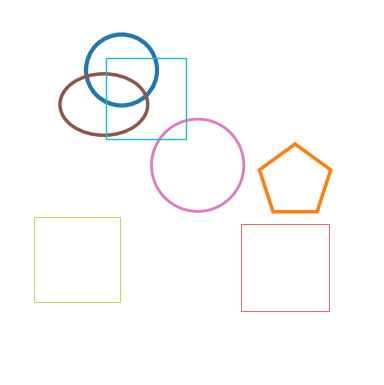[{"shape": "circle", "thickness": 3, "radius": 0.46, "center": [0.316, 0.818]}, {"shape": "pentagon", "thickness": 2.5, "radius": 0.49, "center": [0.766, 0.529]}, {"shape": "square", "thickness": 0.5, "radius": 0.57, "center": [0.741, 0.305]}, {"shape": "oval", "thickness": 2.5, "radius": 0.57, "center": [0.27, 0.728]}, {"shape": "circle", "thickness": 2, "radius": 0.6, "center": [0.513, 0.571]}, {"shape": "square", "thickness": 0.5, "radius": 0.55, "center": [0.2, 0.327]}, {"shape": "square", "thickness": 1, "radius": 0.52, "center": [0.379, 0.744]}]